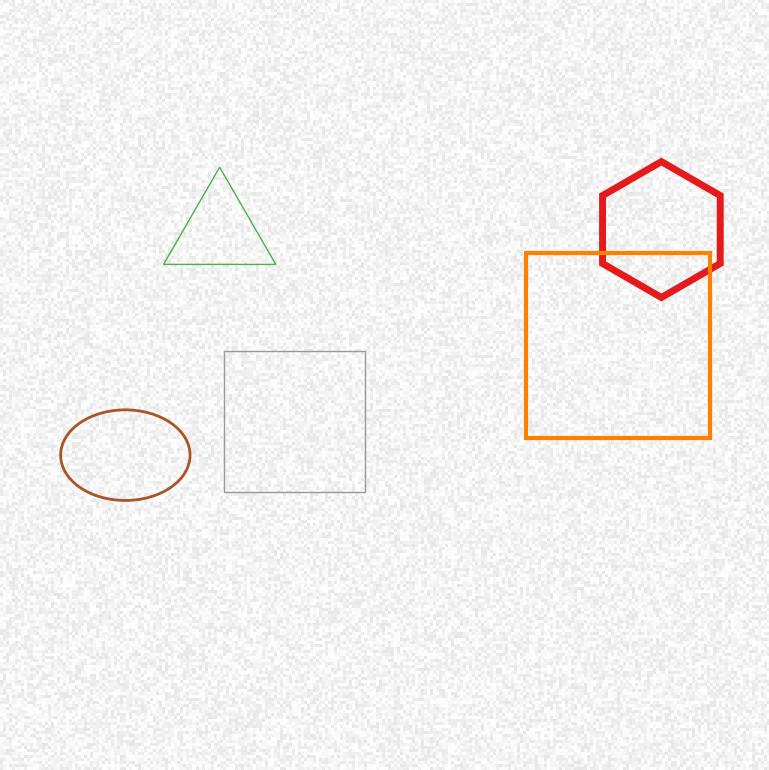[{"shape": "hexagon", "thickness": 2.5, "radius": 0.44, "center": [0.859, 0.702]}, {"shape": "triangle", "thickness": 0.5, "radius": 0.42, "center": [0.285, 0.699]}, {"shape": "square", "thickness": 1.5, "radius": 0.6, "center": [0.803, 0.551]}, {"shape": "oval", "thickness": 1, "radius": 0.42, "center": [0.163, 0.409]}, {"shape": "square", "thickness": 0.5, "radius": 0.46, "center": [0.382, 0.453]}]